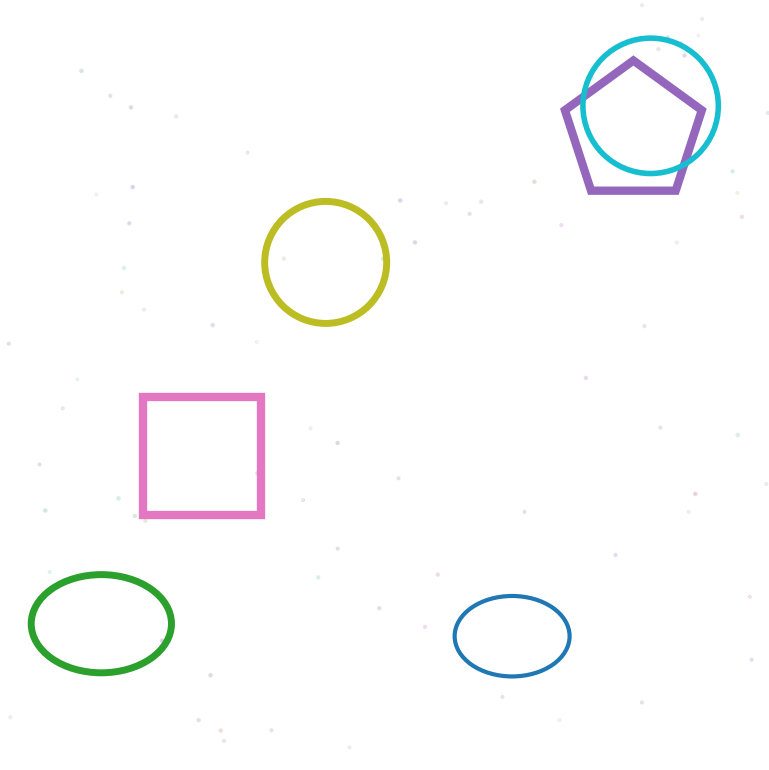[{"shape": "oval", "thickness": 1.5, "radius": 0.37, "center": [0.665, 0.174]}, {"shape": "oval", "thickness": 2.5, "radius": 0.46, "center": [0.132, 0.19]}, {"shape": "pentagon", "thickness": 3, "radius": 0.47, "center": [0.823, 0.828]}, {"shape": "square", "thickness": 3, "radius": 0.38, "center": [0.262, 0.408]}, {"shape": "circle", "thickness": 2.5, "radius": 0.4, "center": [0.423, 0.659]}, {"shape": "circle", "thickness": 2, "radius": 0.44, "center": [0.845, 0.863]}]